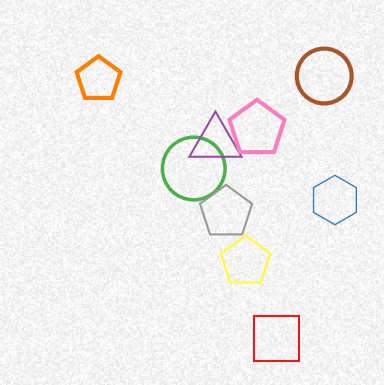[{"shape": "square", "thickness": 1.5, "radius": 0.3, "center": [0.719, 0.12]}, {"shape": "hexagon", "thickness": 1, "radius": 0.32, "center": [0.87, 0.481]}, {"shape": "circle", "thickness": 2.5, "radius": 0.41, "center": [0.503, 0.562]}, {"shape": "triangle", "thickness": 1.5, "radius": 0.39, "center": [0.56, 0.632]}, {"shape": "pentagon", "thickness": 3, "radius": 0.3, "center": [0.256, 0.794]}, {"shape": "pentagon", "thickness": 1.5, "radius": 0.34, "center": [0.638, 0.321]}, {"shape": "circle", "thickness": 3, "radius": 0.36, "center": [0.842, 0.803]}, {"shape": "pentagon", "thickness": 3, "radius": 0.38, "center": [0.667, 0.666]}, {"shape": "pentagon", "thickness": 1.5, "radius": 0.36, "center": [0.587, 0.449]}]